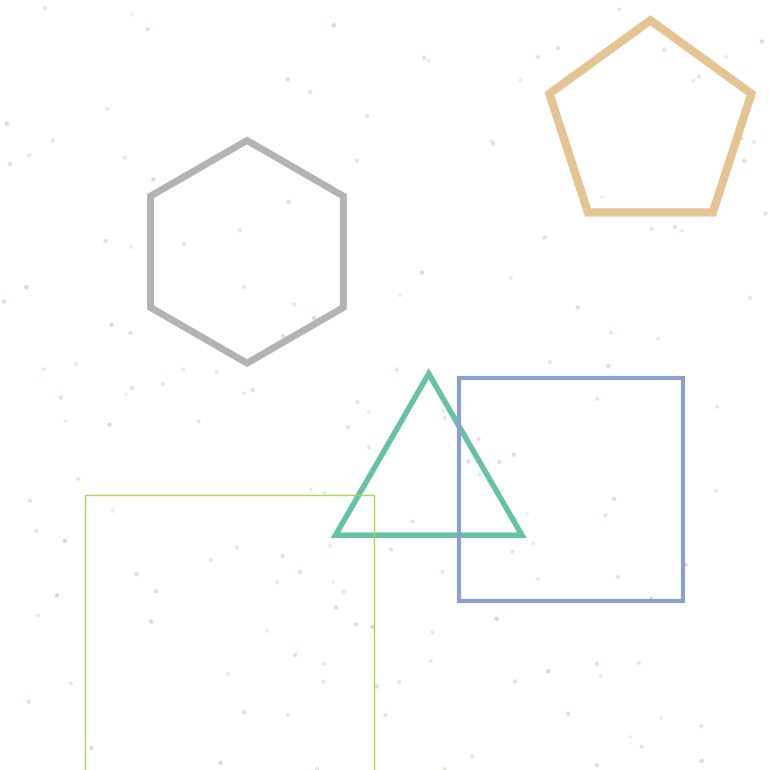[{"shape": "triangle", "thickness": 2, "radius": 0.7, "center": [0.557, 0.375]}, {"shape": "square", "thickness": 1.5, "radius": 0.73, "center": [0.742, 0.364]}, {"shape": "square", "thickness": 0.5, "radius": 0.94, "center": [0.298, 0.17]}, {"shape": "pentagon", "thickness": 3, "radius": 0.69, "center": [0.845, 0.836]}, {"shape": "hexagon", "thickness": 2.5, "radius": 0.72, "center": [0.321, 0.673]}]